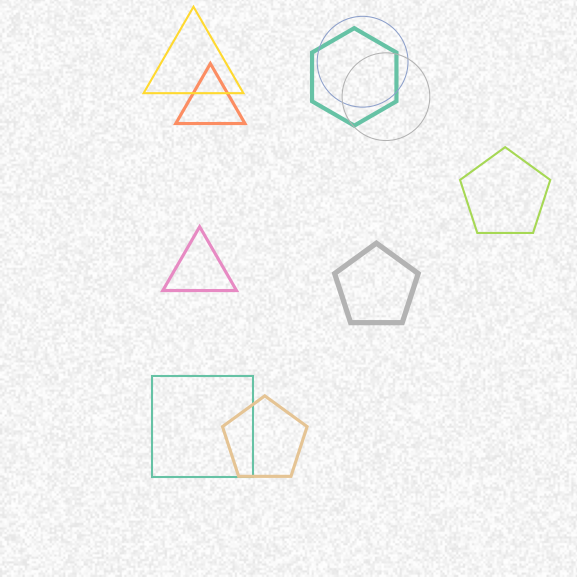[{"shape": "square", "thickness": 1, "radius": 0.44, "center": [0.35, 0.26]}, {"shape": "hexagon", "thickness": 2, "radius": 0.42, "center": [0.613, 0.866]}, {"shape": "triangle", "thickness": 1.5, "radius": 0.35, "center": [0.364, 0.82]}, {"shape": "circle", "thickness": 0.5, "radius": 0.39, "center": [0.628, 0.892]}, {"shape": "triangle", "thickness": 1.5, "radius": 0.37, "center": [0.346, 0.533]}, {"shape": "pentagon", "thickness": 1, "radius": 0.41, "center": [0.875, 0.662]}, {"shape": "triangle", "thickness": 1, "radius": 0.5, "center": [0.335, 0.888]}, {"shape": "pentagon", "thickness": 1.5, "radius": 0.39, "center": [0.459, 0.237]}, {"shape": "pentagon", "thickness": 2.5, "radius": 0.38, "center": [0.652, 0.502]}, {"shape": "circle", "thickness": 0.5, "radius": 0.38, "center": [0.668, 0.832]}]